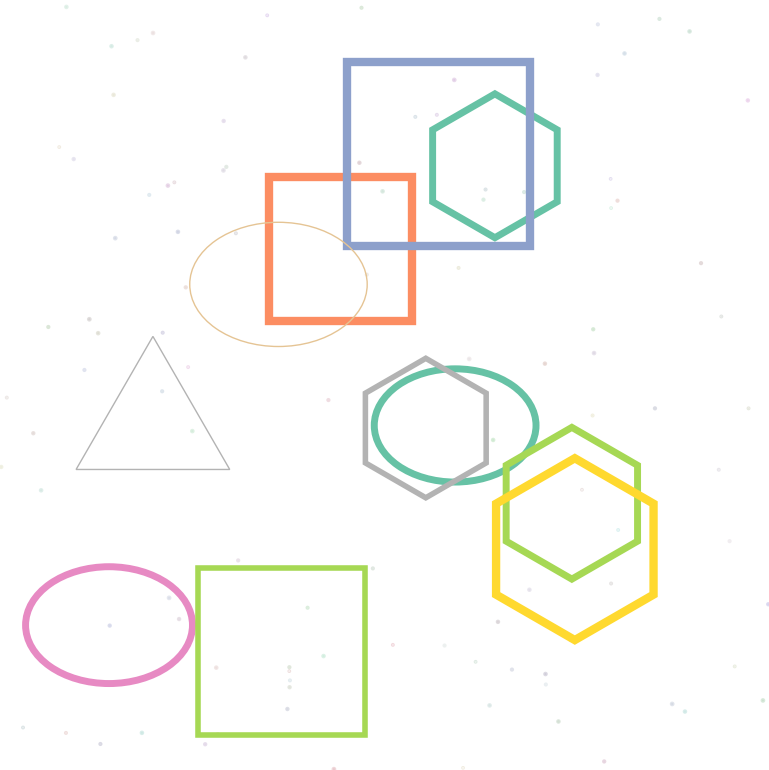[{"shape": "hexagon", "thickness": 2.5, "radius": 0.47, "center": [0.643, 0.785]}, {"shape": "oval", "thickness": 2.5, "radius": 0.53, "center": [0.591, 0.447]}, {"shape": "square", "thickness": 3, "radius": 0.47, "center": [0.442, 0.677]}, {"shape": "square", "thickness": 3, "radius": 0.6, "center": [0.569, 0.8]}, {"shape": "oval", "thickness": 2.5, "radius": 0.54, "center": [0.142, 0.188]}, {"shape": "hexagon", "thickness": 2.5, "radius": 0.49, "center": [0.743, 0.346]}, {"shape": "square", "thickness": 2, "radius": 0.54, "center": [0.366, 0.154]}, {"shape": "hexagon", "thickness": 3, "radius": 0.59, "center": [0.747, 0.287]}, {"shape": "oval", "thickness": 0.5, "radius": 0.58, "center": [0.362, 0.631]}, {"shape": "triangle", "thickness": 0.5, "radius": 0.58, "center": [0.199, 0.448]}, {"shape": "hexagon", "thickness": 2, "radius": 0.45, "center": [0.553, 0.444]}]